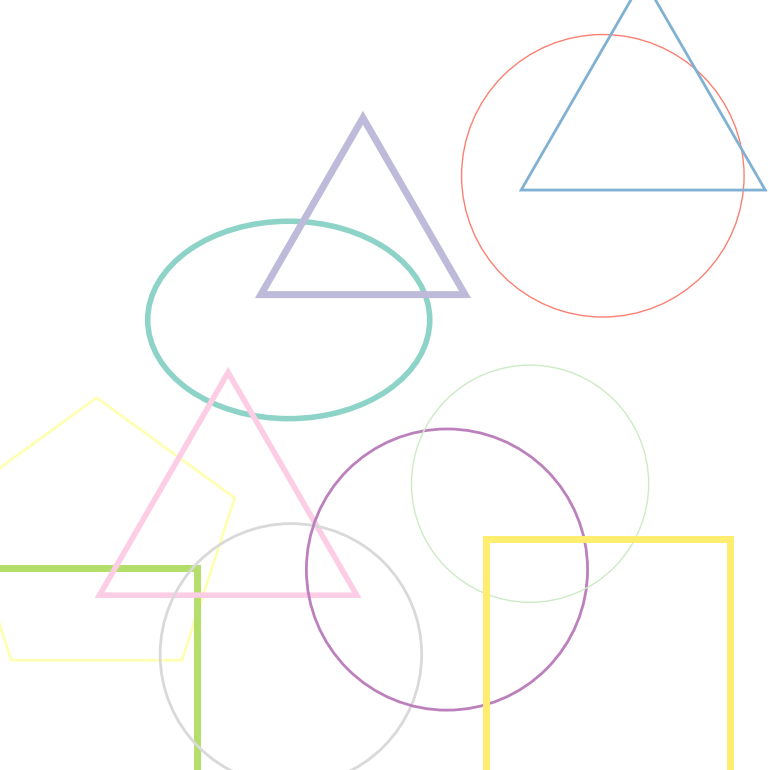[{"shape": "oval", "thickness": 2, "radius": 0.92, "center": [0.375, 0.584]}, {"shape": "pentagon", "thickness": 1, "radius": 0.94, "center": [0.125, 0.295]}, {"shape": "triangle", "thickness": 2.5, "radius": 0.77, "center": [0.471, 0.694]}, {"shape": "circle", "thickness": 0.5, "radius": 0.92, "center": [0.783, 0.772]}, {"shape": "triangle", "thickness": 1, "radius": 0.92, "center": [0.835, 0.845]}, {"shape": "square", "thickness": 2.5, "radius": 0.7, "center": [0.116, 0.121]}, {"shape": "triangle", "thickness": 2, "radius": 0.96, "center": [0.296, 0.323]}, {"shape": "circle", "thickness": 1, "radius": 0.85, "center": [0.378, 0.15]}, {"shape": "circle", "thickness": 1, "radius": 0.91, "center": [0.58, 0.26]}, {"shape": "circle", "thickness": 0.5, "radius": 0.77, "center": [0.688, 0.372]}, {"shape": "square", "thickness": 2.5, "radius": 0.79, "center": [0.789, 0.141]}]